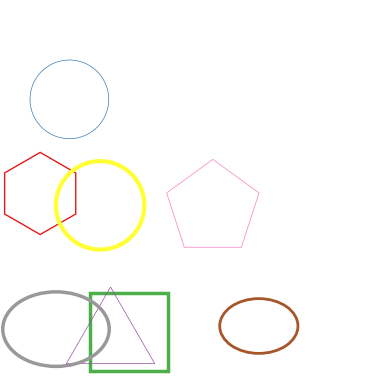[{"shape": "hexagon", "thickness": 1, "radius": 0.53, "center": [0.104, 0.497]}, {"shape": "circle", "thickness": 0.5, "radius": 0.51, "center": [0.18, 0.742]}, {"shape": "square", "thickness": 2.5, "radius": 0.51, "center": [0.335, 0.138]}, {"shape": "triangle", "thickness": 0.5, "radius": 0.66, "center": [0.287, 0.122]}, {"shape": "circle", "thickness": 3, "radius": 0.57, "center": [0.26, 0.467]}, {"shape": "oval", "thickness": 2, "radius": 0.51, "center": [0.672, 0.153]}, {"shape": "pentagon", "thickness": 0.5, "radius": 0.63, "center": [0.553, 0.46]}, {"shape": "oval", "thickness": 2.5, "radius": 0.69, "center": [0.145, 0.145]}]